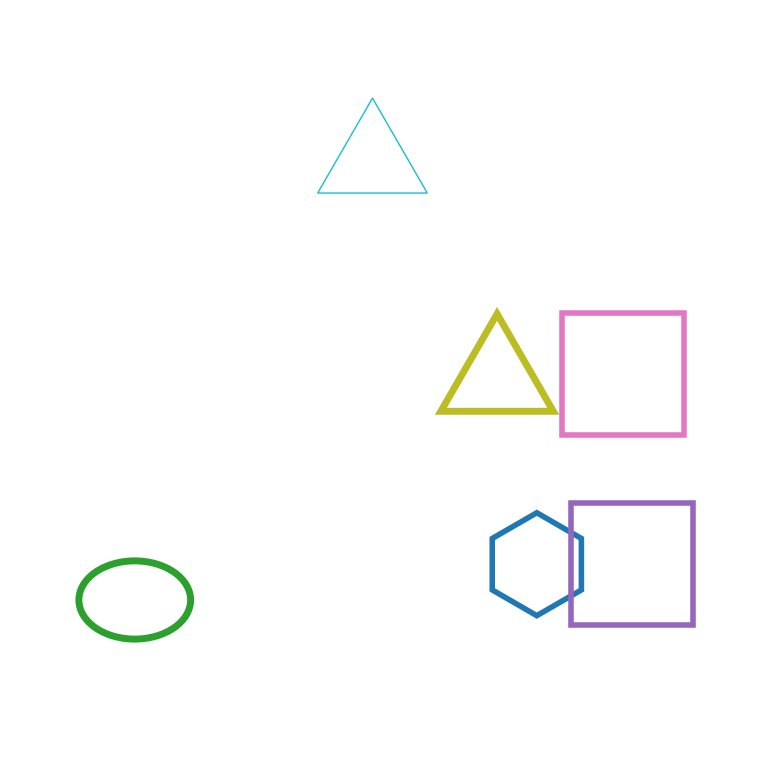[{"shape": "hexagon", "thickness": 2, "radius": 0.33, "center": [0.697, 0.267]}, {"shape": "oval", "thickness": 2.5, "radius": 0.36, "center": [0.175, 0.221]}, {"shape": "square", "thickness": 2, "radius": 0.4, "center": [0.821, 0.267]}, {"shape": "square", "thickness": 2, "radius": 0.4, "center": [0.809, 0.514]}, {"shape": "triangle", "thickness": 2.5, "radius": 0.42, "center": [0.646, 0.508]}, {"shape": "triangle", "thickness": 0.5, "radius": 0.41, "center": [0.484, 0.79]}]